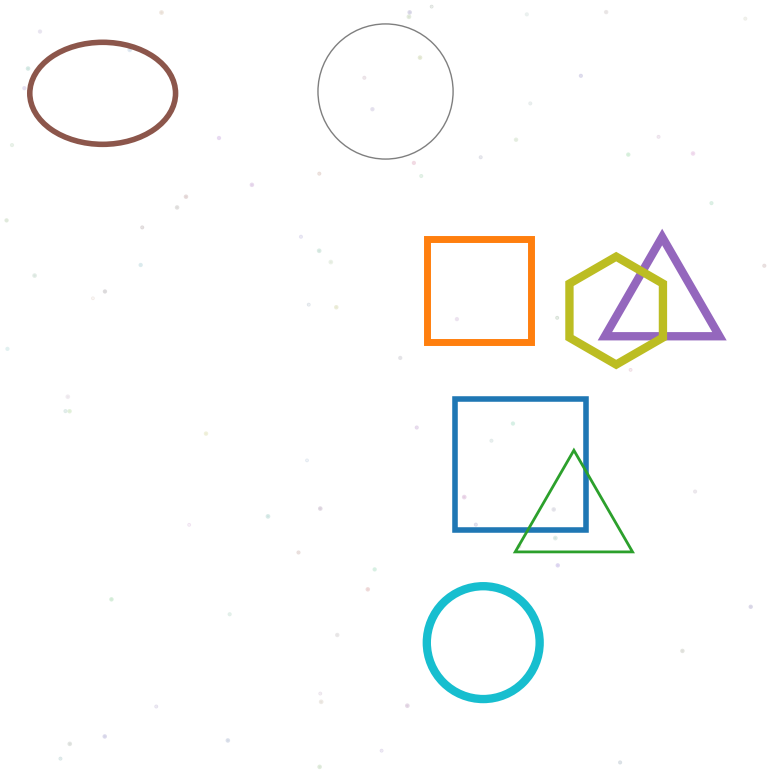[{"shape": "square", "thickness": 2, "radius": 0.43, "center": [0.676, 0.396]}, {"shape": "square", "thickness": 2.5, "radius": 0.34, "center": [0.622, 0.623]}, {"shape": "triangle", "thickness": 1, "radius": 0.44, "center": [0.745, 0.327]}, {"shape": "triangle", "thickness": 3, "radius": 0.43, "center": [0.86, 0.606]}, {"shape": "oval", "thickness": 2, "radius": 0.47, "center": [0.133, 0.879]}, {"shape": "circle", "thickness": 0.5, "radius": 0.44, "center": [0.501, 0.881]}, {"shape": "hexagon", "thickness": 3, "radius": 0.35, "center": [0.8, 0.597]}, {"shape": "circle", "thickness": 3, "radius": 0.37, "center": [0.628, 0.165]}]